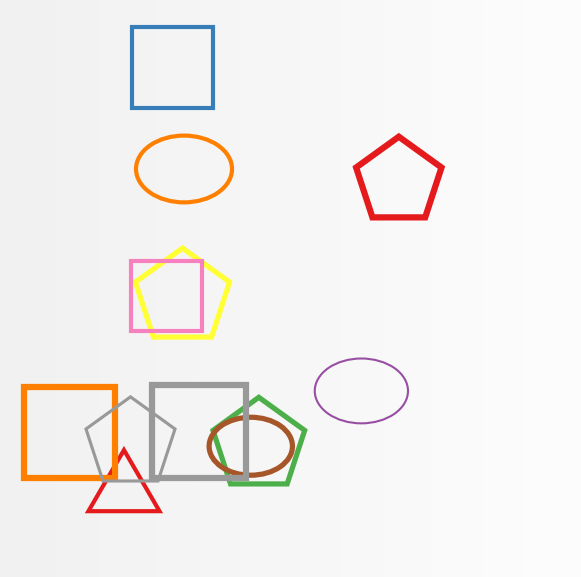[{"shape": "triangle", "thickness": 2, "radius": 0.35, "center": [0.213, 0.149]}, {"shape": "pentagon", "thickness": 3, "radius": 0.39, "center": [0.686, 0.685]}, {"shape": "square", "thickness": 2, "radius": 0.35, "center": [0.297, 0.882]}, {"shape": "pentagon", "thickness": 2.5, "radius": 0.41, "center": [0.445, 0.228]}, {"shape": "oval", "thickness": 1, "radius": 0.4, "center": [0.622, 0.322]}, {"shape": "square", "thickness": 3, "radius": 0.39, "center": [0.12, 0.251]}, {"shape": "oval", "thickness": 2, "radius": 0.41, "center": [0.317, 0.707]}, {"shape": "pentagon", "thickness": 2.5, "radius": 0.43, "center": [0.314, 0.484]}, {"shape": "oval", "thickness": 2.5, "radius": 0.36, "center": [0.431, 0.226]}, {"shape": "square", "thickness": 2, "radius": 0.31, "center": [0.287, 0.487]}, {"shape": "square", "thickness": 3, "radius": 0.4, "center": [0.342, 0.252]}, {"shape": "pentagon", "thickness": 1.5, "radius": 0.4, "center": [0.225, 0.231]}]